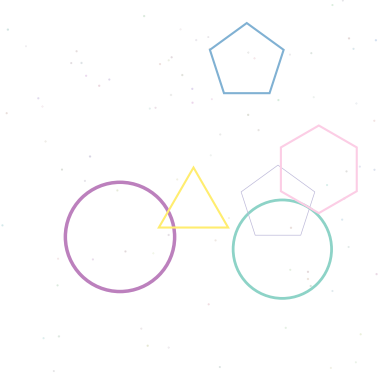[{"shape": "circle", "thickness": 2, "radius": 0.64, "center": [0.733, 0.353]}, {"shape": "pentagon", "thickness": 0.5, "radius": 0.5, "center": [0.722, 0.47]}, {"shape": "pentagon", "thickness": 1.5, "radius": 0.5, "center": [0.641, 0.839]}, {"shape": "hexagon", "thickness": 1.5, "radius": 0.57, "center": [0.828, 0.56]}, {"shape": "circle", "thickness": 2.5, "radius": 0.71, "center": [0.312, 0.385]}, {"shape": "triangle", "thickness": 1.5, "radius": 0.52, "center": [0.503, 0.461]}]